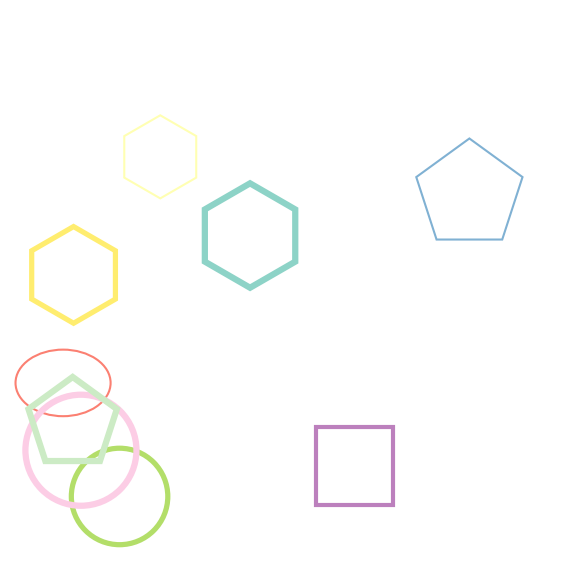[{"shape": "hexagon", "thickness": 3, "radius": 0.45, "center": [0.433, 0.591]}, {"shape": "hexagon", "thickness": 1, "radius": 0.36, "center": [0.277, 0.728]}, {"shape": "oval", "thickness": 1, "radius": 0.41, "center": [0.109, 0.336]}, {"shape": "pentagon", "thickness": 1, "radius": 0.48, "center": [0.813, 0.663]}, {"shape": "circle", "thickness": 2.5, "radius": 0.42, "center": [0.207, 0.139]}, {"shape": "circle", "thickness": 3, "radius": 0.48, "center": [0.14, 0.22]}, {"shape": "square", "thickness": 2, "radius": 0.34, "center": [0.614, 0.192]}, {"shape": "pentagon", "thickness": 3, "radius": 0.4, "center": [0.126, 0.266]}, {"shape": "hexagon", "thickness": 2.5, "radius": 0.42, "center": [0.127, 0.523]}]